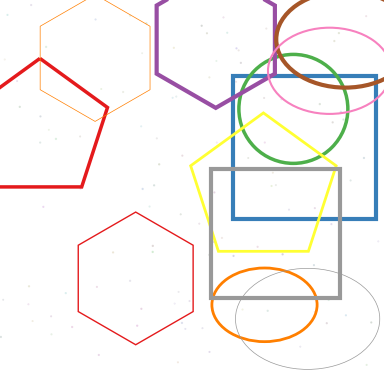[{"shape": "pentagon", "thickness": 2.5, "radius": 0.92, "center": [0.104, 0.664]}, {"shape": "hexagon", "thickness": 1, "radius": 0.86, "center": [0.352, 0.277]}, {"shape": "square", "thickness": 3, "radius": 0.93, "center": [0.791, 0.617]}, {"shape": "circle", "thickness": 2.5, "radius": 0.71, "center": [0.762, 0.717]}, {"shape": "hexagon", "thickness": 3, "radius": 0.89, "center": [0.56, 0.897]}, {"shape": "oval", "thickness": 2, "radius": 0.68, "center": [0.687, 0.208]}, {"shape": "hexagon", "thickness": 0.5, "radius": 0.82, "center": [0.247, 0.849]}, {"shape": "pentagon", "thickness": 2, "radius": 0.99, "center": [0.684, 0.508]}, {"shape": "oval", "thickness": 3, "radius": 0.89, "center": [0.897, 0.898]}, {"shape": "oval", "thickness": 1.5, "radius": 0.8, "center": [0.856, 0.816]}, {"shape": "square", "thickness": 3, "radius": 0.84, "center": [0.715, 0.393]}, {"shape": "oval", "thickness": 0.5, "radius": 0.94, "center": [0.799, 0.172]}]